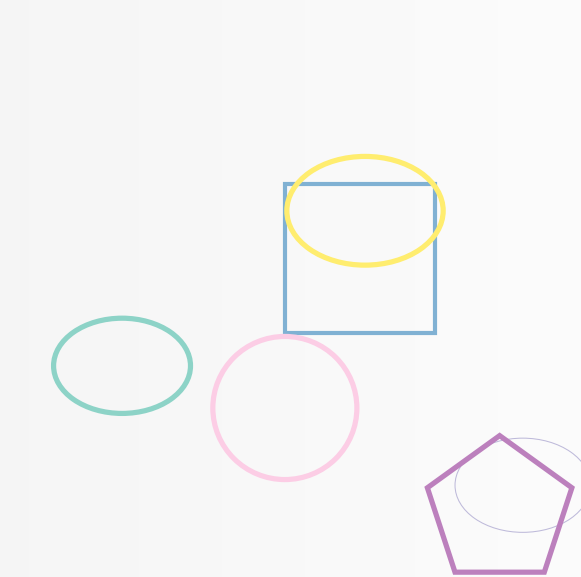[{"shape": "oval", "thickness": 2.5, "radius": 0.59, "center": [0.21, 0.366]}, {"shape": "oval", "thickness": 0.5, "radius": 0.58, "center": [0.899, 0.159]}, {"shape": "square", "thickness": 2, "radius": 0.64, "center": [0.62, 0.551]}, {"shape": "circle", "thickness": 2.5, "radius": 0.62, "center": [0.49, 0.293]}, {"shape": "pentagon", "thickness": 2.5, "radius": 0.65, "center": [0.86, 0.114]}, {"shape": "oval", "thickness": 2.5, "radius": 0.67, "center": [0.628, 0.634]}]